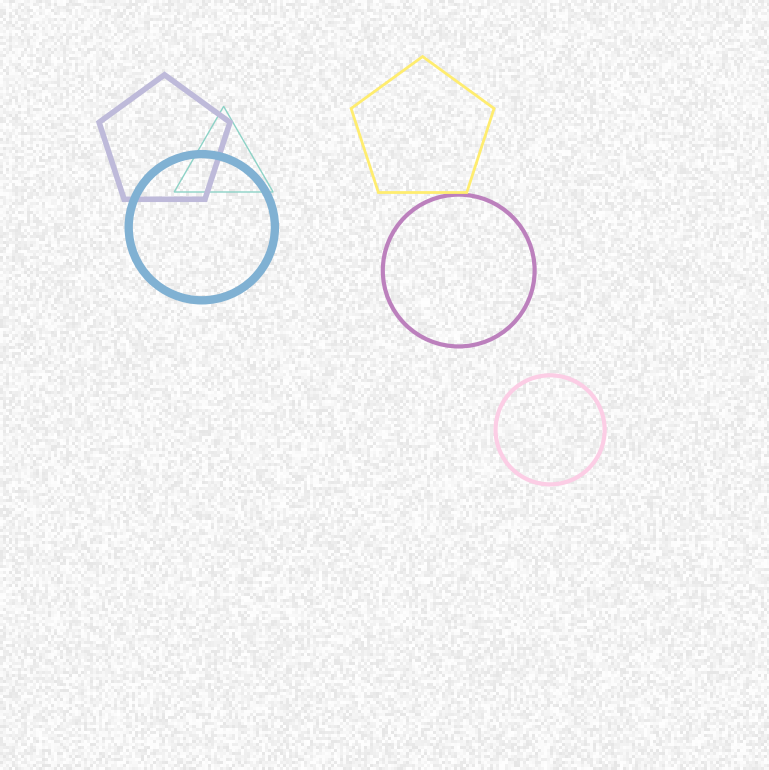[{"shape": "triangle", "thickness": 0.5, "radius": 0.37, "center": [0.29, 0.788]}, {"shape": "pentagon", "thickness": 2, "radius": 0.45, "center": [0.214, 0.814]}, {"shape": "circle", "thickness": 3, "radius": 0.47, "center": [0.262, 0.705]}, {"shape": "circle", "thickness": 1.5, "radius": 0.35, "center": [0.714, 0.442]}, {"shape": "circle", "thickness": 1.5, "radius": 0.49, "center": [0.596, 0.649]}, {"shape": "pentagon", "thickness": 1, "radius": 0.49, "center": [0.549, 0.829]}]